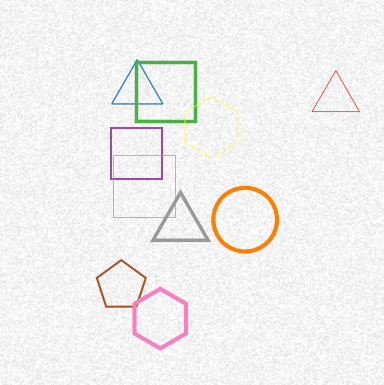[{"shape": "triangle", "thickness": 0.5, "radius": 0.36, "center": [0.872, 0.746]}, {"shape": "triangle", "thickness": 1, "radius": 0.38, "center": [0.357, 0.768]}, {"shape": "square", "thickness": 2.5, "radius": 0.38, "center": [0.43, 0.763]}, {"shape": "square", "thickness": 1.5, "radius": 0.33, "center": [0.354, 0.602]}, {"shape": "circle", "thickness": 3, "radius": 0.41, "center": [0.637, 0.43]}, {"shape": "hexagon", "thickness": 0.5, "radius": 0.4, "center": [0.549, 0.669]}, {"shape": "pentagon", "thickness": 1.5, "radius": 0.33, "center": [0.315, 0.258]}, {"shape": "hexagon", "thickness": 3, "radius": 0.39, "center": [0.416, 0.172]}, {"shape": "triangle", "thickness": 2.5, "radius": 0.41, "center": [0.469, 0.417]}, {"shape": "square", "thickness": 0.5, "radius": 0.4, "center": [0.374, 0.516]}]